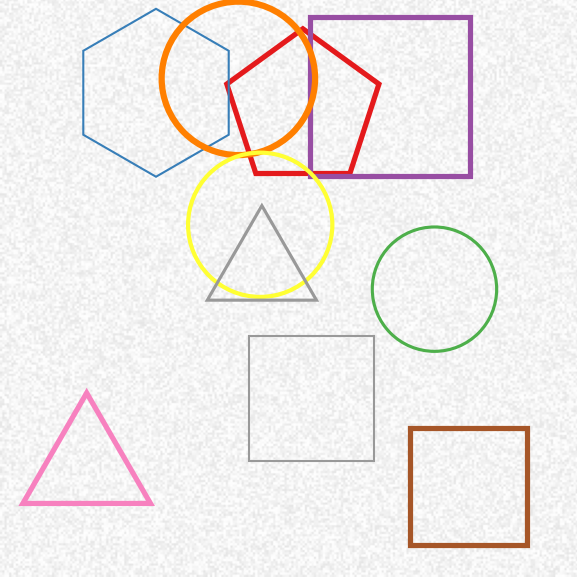[{"shape": "pentagon", "thickness": 2.5, "radius": 0.69, "center": [0.524, 0.811]}, {"shape": "hexagon", "thickness": 1, "radius": 0.73, "center": [0.27, 0.838]}, {"shape": "circle", "thickness": 1.5, "radius": 0.54, "center": [0.752, 0.498]}, {"shape": "square", "thickness": 2.5, "radius": 0.69, "center": [0.676, 0.832]}, {"shape": "circle", "thickness": 3, "radius": 0.66, "center": [0.413, 0.863]}, {"shape": "circle", "thickness": 2, "radius": 0.62, "center": [0.451, 0.61]}, {"shape": "square", "thickness": 2.5, "radius": 0.51, "center": [0.811, 0.157]}, {"shape": "triangle", "thickness": 2.5, "radius": 0.64, "center": [0.15, 0.191]}, {"shape": "triangle", "thickness": 1.5, "radius": 0.55, "center": [0.453, 0.534]}, {"shape": "square", "thickness": 1, "radius": 0.54, "center": [0.539, 0.308]}]